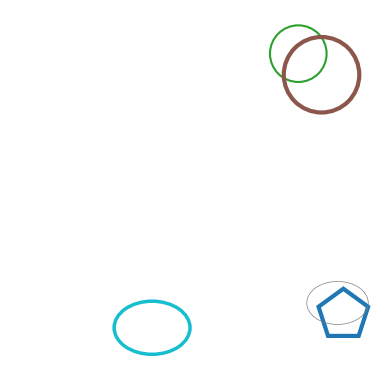[{"shape": "pentagon", "thickness": 3, "radius": 0.34, "center": [0.892, 0.182]}, {"shape": "circle", "thickness": 1.5, "radius": 0.37, "center": [0.775, 0.861]}, {"shape": "circle", "thickness": 3, "radius": 0.49, "center": [0.835, 0.806]}, {"shape": "oval", "thickness": 0.5, "radius": 0.4, "center": [0.877, 0.213]}, {"shape": "oval", "thickness": 2.5, "radius": 0.49, "center": [0.395, 0.149]}]